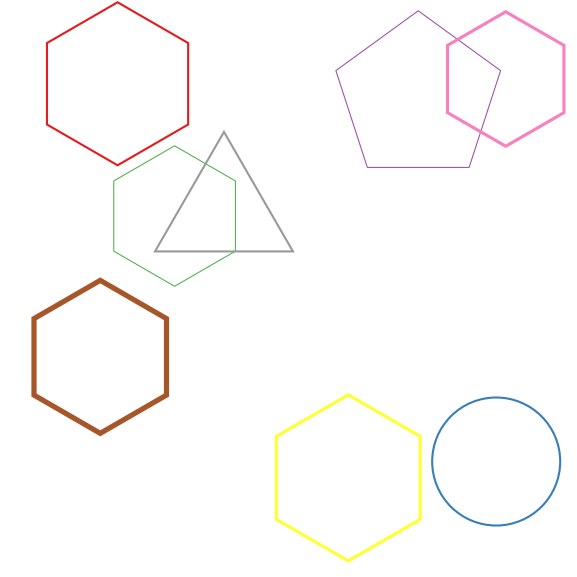[{"shape": "hexagon", "thickness": 1, "radius": 0.71, "center": [0.204, 0.854]}, {"shape": "circle", "thickness": 1, "radius": 0.55, "center": [0.859, 0.2]}, {"shape": "hexagon", "thickness": 0.5, "radius": 0.61, "center": [0.302, 0.625]}, {"shape": "pentagon", "thickness": 0.5, "radius": 0.75, "center": [0.724, 0.831]}, {"shape": "hexagon", "thickness": 1.5, "radius": 0.72, "center": [0.603, 0.172]}, {"shape": "hexagon", "thickness": 2.5, "radius": 0.66, "center": [0.174, 0.381]}, {"shape": "hexagon", "thickness": 1.5, "radius": 0.58, "center": [0.876, 0.862]}, {"shape": "triangle", "thickness": 1, "radius": 0.69, "center": [0.388, 0.633]}]